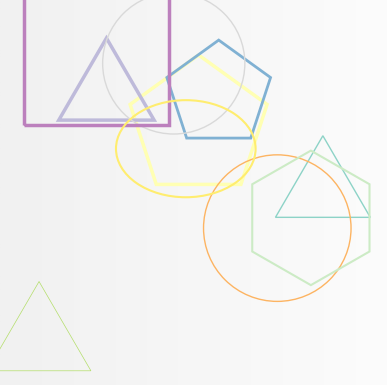[{"shape": "triangle", "thickness": 1, "radius": 0.71, "center": [0.833, 0.506]}, {"shape": "pentagon", "thickness": 2.5, "radius": 0.93, "center": [0.512, 0.671]}, {"shape": "triangle", "thickness": 2.5, "radius": 0.71, "center": [0.275, 0.759]}, {"shape": "pentagon", "thickness": 2, "radius": 0.7, "center": [0.564, 0.755]}, {"shape": "circle", "thickness": 1, "radius": 0.95, "center": [0.716, 0.407]}, {"shape": "triangle", "thickness": 0.5, "radius": 0.77, "center": [0.101, 0.114]}, {"shape": "circle", "thickness": 1, "radius": 0.92, "center": [0.448, 0.835]}, {"shape": "square", "thickness": 2.5, "radius": 0.94, "center": [0.249, 0.862]}, {"shape": "hexagon", "thickness": 1.5, "radius": 0.87, "center": [0.802, 0.434]}, {"shape": "oval", "thickness": 1.5, "radius": 0.9, "center": [0.479, 0.614]}]